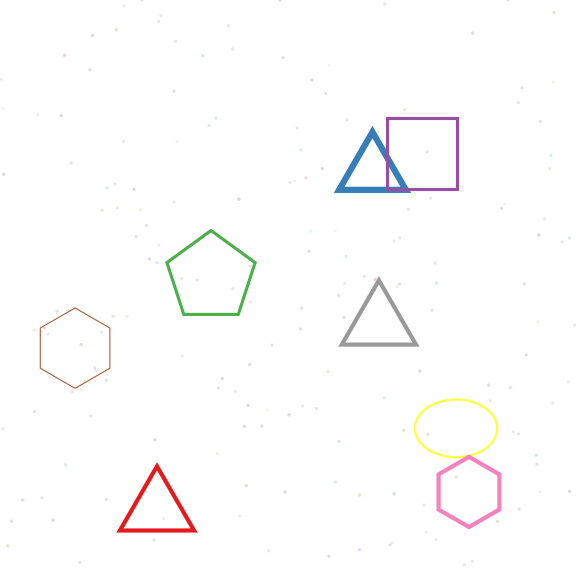[{"shape": "triangle", "thickness": 2, "radius": 0.37, "center": [0.272, 0.118]}, {"shape": "triangle", "thickness": 3, "radius": 0.33, "center": [0.645, 0.704]}, {"shape": "pentagon", "thickness": 1.5, "radius": 0.4, "center": [0.365, 0.52]}, {"shape": "square", "thickness": 1.5, "radius": 0.3, "center": [0.731, 0.733]}, {"shape": "oval", "thickness": 1, "radius": 0.36, "center": [0.79, 0.257]}, {"shape": "hexagon", "thickness": 0.5, "radius": 0.35, "center": [0.13, 0.396]}, {"shape": "hexagon", "thickness": 2, "radius": 0.3, "center": [0.812, 0.147]}, {"shape": "triangle", "thickness": 2, "radius": 0.37, "center": [0.656, 0.44]}]